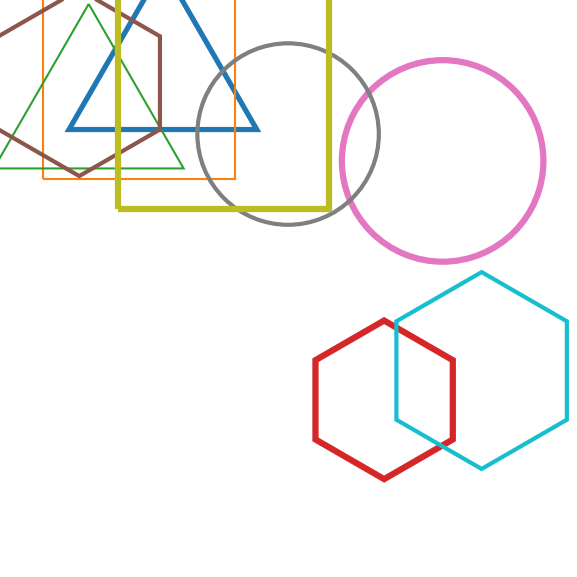[{"shape": "triangle", "thickness": 2.5, "radius": 0.94, "center": [0.282, 0.869]}, {"shape": "square", "thickness": 1, "radius": 0.83, "center": [0.241, 0.855]}, {"shape": "triangle", "thickness": 1, "radius": 0.95, "center": [0.154, 0.802]}, {"shape": "hexagon", "thickness": 3, "radius": 0.69, "center": [0.665, 0.307]}, {"shape": "hexagon", "thickness": 2, "radius": 0.81, "center": [0.137, 0.856]}, {"shape": "circle", "thickness": 3, "radius": 0.87, "center": [0.766, 0.72]}, {"shape": "circle", "thickness": 2, "radius": 0.79, "center": [0.499, 0.767]}, {"shape": "square", "thickness": 3, "radius": 0.91, "center": [0.388, 0.82]}, {"shape": "hexagon", "thickness": 2, "radius": 0.85, "center": [0.834, 0.358]}]